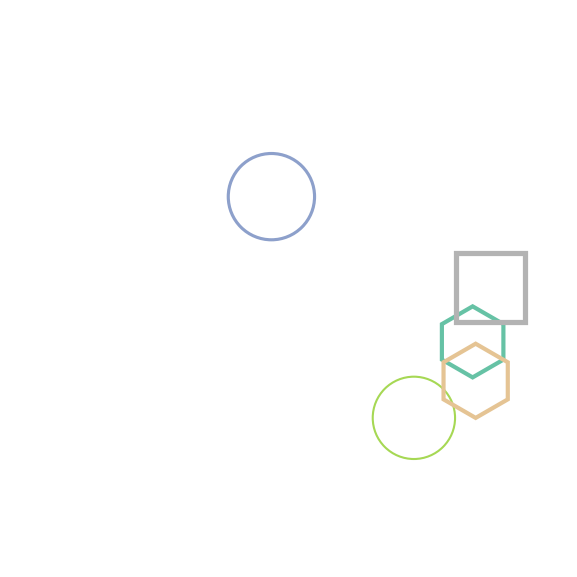[{"shape": "hexagon", "thickness": 2, "radius": 0.31, "center": [0.818, 0.407]}, {"shape": "circle", "thickness": 1.5, "radius": 0.37, "center": [0.47, 0.659]}, {"shape": "circle", "thickness": 1, "radius": 0.36, "center": [0.717, 0.276]}, {"shape": "hexagon", "thickness": 2, "radius": 0.32, "center": [0.824, 0.34]}, {"shape": "square", "thickness": 2.5, "radius": 0.3, "center": [0.849, 0.502]}]